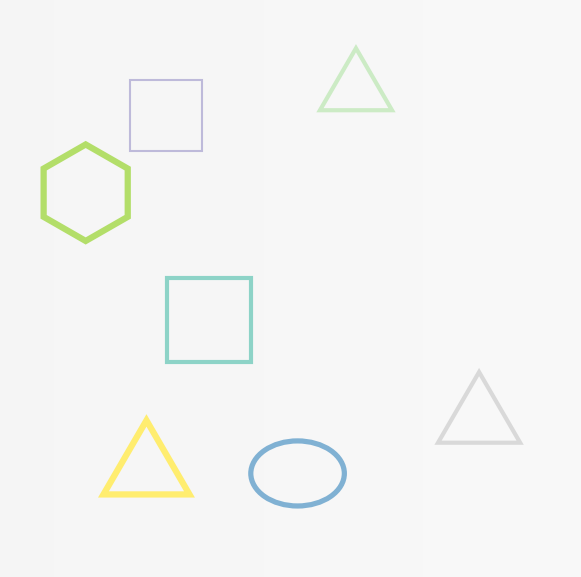[{"shape": "square", "thickness": 2, "radius": 0.36, "center": [0.359, 0.445]}, {"shape": "square", "thickness": 1, "radius": 0.31, "center": [0.285, 0.799]}, {"shape": "oval", "thickness": 2.5, "radius": 0.4, "center": [0.512, 0.179]}, {"shape": "hexagon", "thickness": 3, "radius": 0.42, "center": [0.147, 0.665]}, {"shape": "triangle", "thickness": 2, "radius": 0.41, "center": [0.824, 0.273]}, {"shape": "triangle", "thickness": 2, "radius": 0.36, "center": [0.612, 0.844]}, {"shape": "triangle", "thickness": 3, "radius": 0.43, "center": [0.252, 0.186]}]